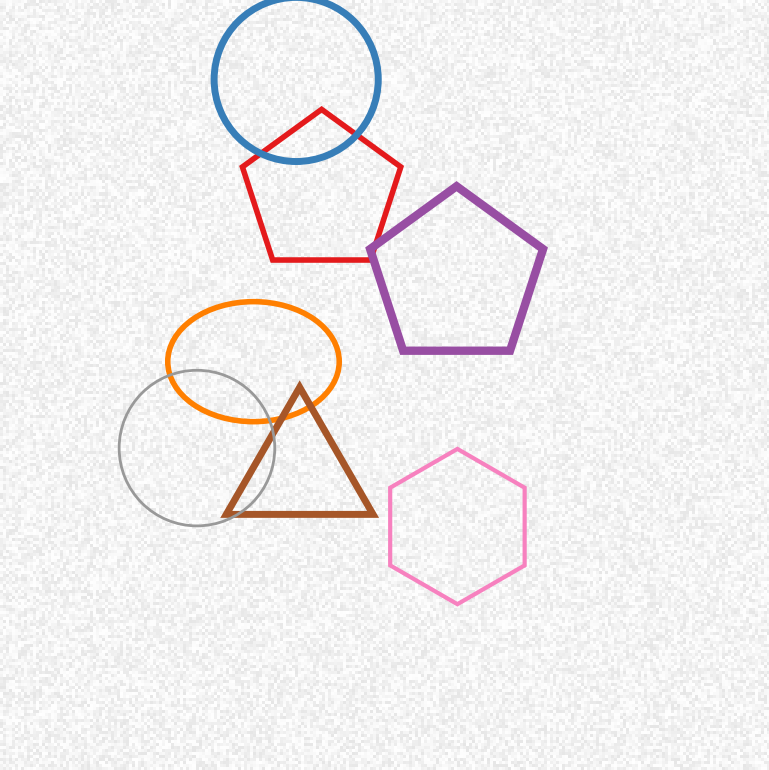[{"shape": "pentagon", "thickness": 2, "radius": 0.54, "center": [0.418, 0.75]}, {"shape": "circle", "thickness": 2.5, "radius": 0.53, "center": [0.385, 0.897]}, {"shape": "pentagon", "thickness": 3, "radius": 0.59, "center": [0.593, 0.64]}, {"shape": "oval", "thickness": 2, "radius": 0.56, "center": [0.329, 0.53]}, {"shape": "triangle", "thickness": 2.5, "radius": 0.55, "center": [0.389, 0.387]}, {"shape": "hexagon", "thickness": 1.5, "radius": 0.5, "center": [0.594, 0.316]}, {"shape": "circle", "thickness": 1, "radius": 0.51, "center": [0.256, 0.418]}]